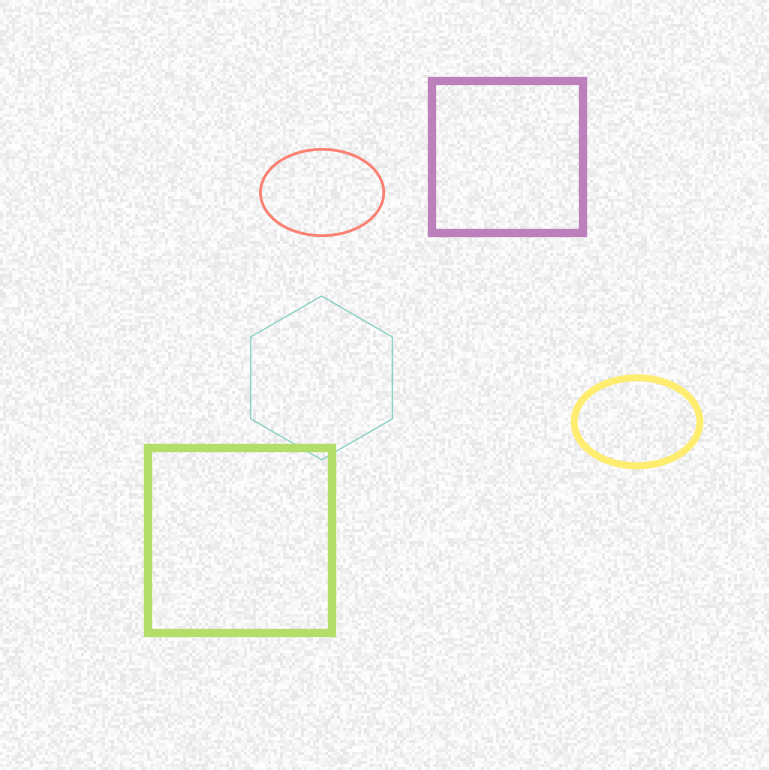[{"shape": "hexagon", "thickness": 0.5, "radius": 0.53, "center": [0.418, 0.509]}, {"shape": "oval", "thickness": 1, "radius": 0.4, "center": [0.418, 0.75]}, {"shape": "square", "thickness": 3, "radius": 0.6, "center": [0.312, 0.298]}, {"shape": "square", "thickness": 3, "radius": 0.49, "center": [0.659, 0.796]}, {"shape": "oval", "thickness": 2.5, "radius": 0.41, "center": [0.827, 0.452]}]